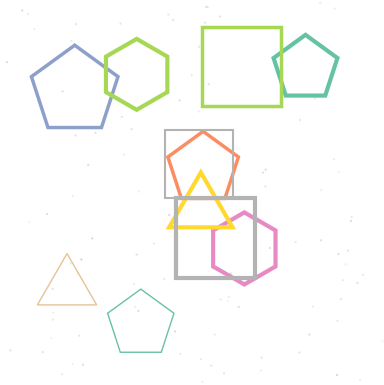[{"shape": "pentagon", "thickness": 1, "radius": 0.45, "center": [0.366, 0.158]}, {"shape": "pentagon", "thickness": 3, "radius": 0.44, "center": [0.794, 0.822]}, {"shape": "pentagon", "thickness": 2.5, "radius": 0.48, "center": [0.528, 0.562]}, {"shape": "pentagon", "thickness": 2.5, "radius": 0.59, "center": [0.194, 0.764]}, {"shape": "hexagon", "thickness": 3, "radius": 0.47, "center": [0.635, 0.355]}, {"shape": "hexagon", "thickness": 3, "radius": 0.46, "center": [0.355, 0.807]}, {"shape": "square", "thickness": 2.5, "radius": 0.51, "center": [0.628, 0.827]}, {"shape": "triangle", "thickness": 3, "radius": 0.48, "center": [0.522, 0.457]}, {"shape": "triangle", "thickness": 1, "radius": 0.44, "center": [0.174, 0.252]}, {"shape": "square", "thickness": 3, "radius": 0.52, "center": [0.56, 0.383]}, {"shape": "square", "thickness": 1.5, "radius": 0.44, "center": [0.517, 0.573]}]